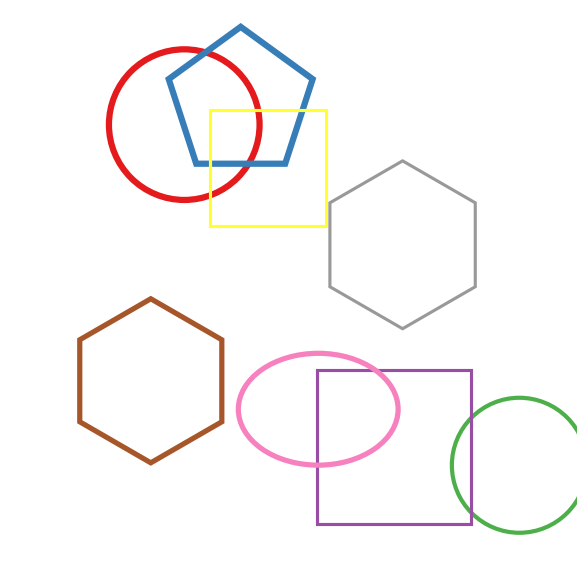[{"shape": "circle", "thickness": 3, "radius": 0.65, "center": [0.319, 0.783]}, {"shape": "pentagon", "thickness": 3, "radius": 0.66, "center": [0.417, 0.822]}, {"shape": "circle", "thickness": 2, "radius": 0.58, "center": [0.899, 0.193]}, {"shape": "square", "thickness": 1.5, "radius": 0.67, "center": [0.683, 0.225]}, {"shape": "square", "thickness": 1.5, "radius": 0.5, "center": [0.464, 0.708]}, {"shape": "hexagon", "thickness": 2.5, "radius": 0.71, "center": [0.261, 0.34]}, {"shape": "oval", "thickness": 2.5, "radius": 0.69, "center": [0.551, 0.291]}, {"shape": "hexagon", "thickness": 1.5, "radius": 0.73, "center": [0.697, 0.575]}]